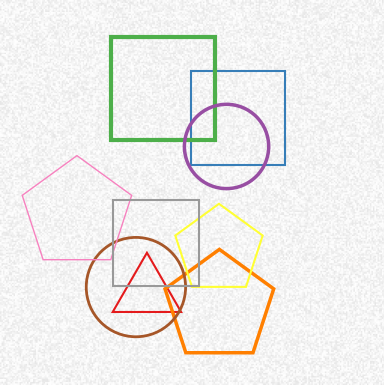[{"shape": "triangle", "thickness": 1.5, "radius": 0.51, "center": [0.382, 0.241]}, {"shape": "square", "thickness": 1.5, "radius": 0.61, "center": [0.619, 0.693]}, {"shape": "square", "thickness": 3, "radius": 0.67, "center": [0.424, 0.77]}, {"shape": "circle", "thickness": 2.5, "radius": 0.55, "center": [0.588, 0.62]}, {"shape": "pentagon", "thickness": 2.5, "radius": 0.74, "center": [0.57, 0.204]}, {"shape": "pentagon", "thickness": 1.5, "radius": 0.6, "center": [0.569, 0.351]}, {"shape": "circle", "thickness": 2, "radius": 0.65, "center": [0.353, 0.254]}, {"shape": "pentagon", "thickness": 1, "radius": 0.75, "center": [0.2, 0.446]}, {"shape": "square", "thickness": 1.5, "radius": 0.56, "center": [0.405, 0.368]}]